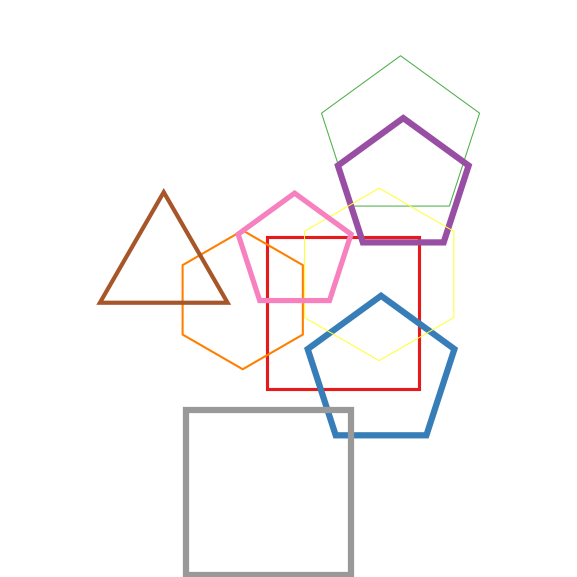[{"shape": "square", "thickness": 1.5, "radius": 0.66, "center": [0.593, 0.458]}, {"shape": "pentagon", "thickness": 3, "radius": 0.67, "center": [0.66, 0.353]}, {"shape": "pentagon", "thickness": 0.5, "radius": 0.72, "center": [0.694, 0.759]}, {"shape": "pentagon", "thickness": 3, "radius": 0.6, "center": [0.698, 0.676]}, {"shape": "hexagon", "thickness": 1, "radius": 0.6, "center": [0.42, 0.48]}, {"shape": "hexagon", "thickness": 0.5, "radius": 0.75, "center": [0.657, 0.524]}, {"shape": "triangle", "thickness": 2, "radius": 0.64, "center": [0.284, 0.539]}, {"shape": "pentagon", "thickness": 2.5, "radius": 0.51, "center": [0.51, 0.562]}, {"shape": "square", "thickness": 3, "radius": 0.71, "center": [0.466, 0.147]}]